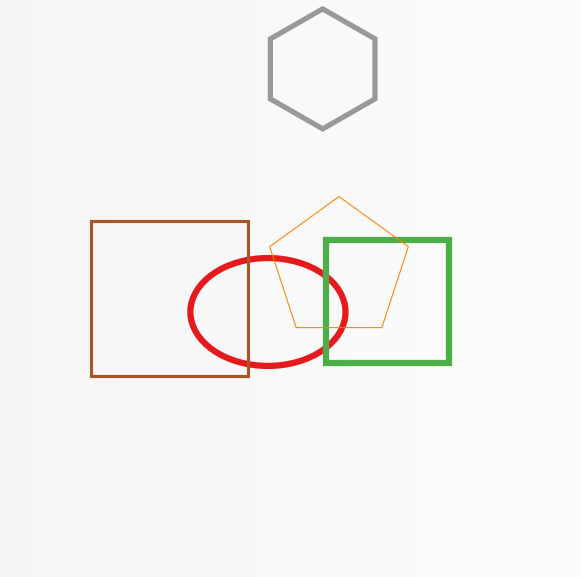[{"shape": "oval", "thickness": 3, "radius": 0.67, "center": [0.461, 0.459]}, {"shape": "square", "thickness": 3, "radius": 0.53, "center": [0.667, 0.477]}, {"shape": "pentagon", "thickness": 0.5, "radius": 0.63, "center": [0.583, 0.533]}, {"shape": "square", "thickness": 1.5, "radius": 0.67, "center": [0.291, 0.482]}, {"shape": "hexagon", "thickness": 2.5, "radius": 0.52, "center": [0.555, 0.88]}]